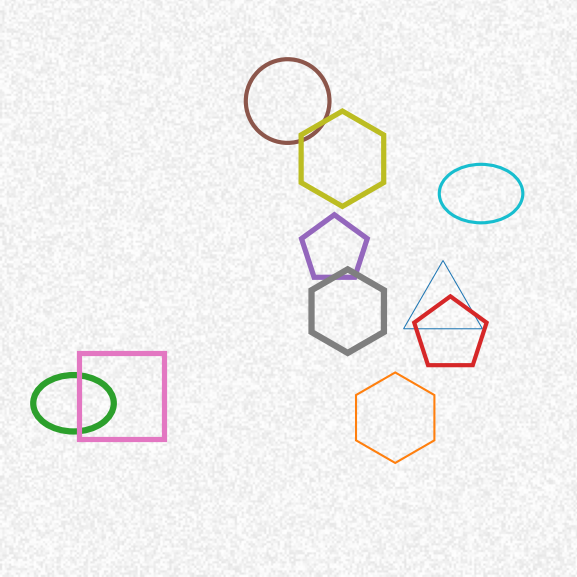[{"shape": "triangle", "thickness": 0.5, "radius": 0.39, "center": [0.767, 0.469]}, {"shape": "hexagon", "thickness": 1, "radius": 0.39, "center": [0.684, 0.276]}, {"shape": "oval", "thickness": 3, "radius": 0.35, "center": [0.127, 0.301]}, {"shape": "pentagon", "thickness": 2, "radius": 0.33, "center": [0.78, 0.42]}, {"shape": "pentagon", "thickness": 2.5, "radius": 0.3, "center": [0.579, 0.567]}, {"shape": "circle", "thickness": 2, "radius": 0.36, "center": [0.498, 0.824]}, {"shape": "square", "thickness": 2.5, "radius": 0.37, "center": [0.21, 0.313]}, {"shape": "hexagon", "thickness": 3, "radius": 0.36, "center": [0.602, 0.46]}, {"shape": "hexagon", "thickness": 2.5, "radius": 0.41, "center": [0.593, 0.724]}, {"shape": "oval", "thickness": 1.5, "radius": 0.36, "center": [0.833, 0.664]}]